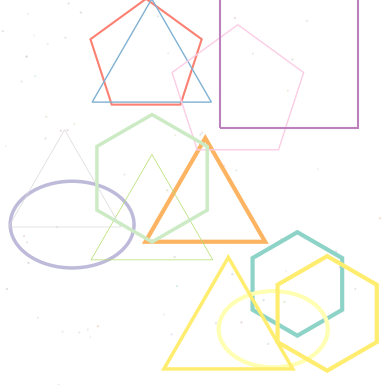[{"shape": "hexagon", "thickness": 3, "radius": 0.67, "center": [0.772, 0.263]}, {"shape": "oval", "thickness": 3, "radius": 0.71, "center": [0.71, 0.145]}, {"shape": "oval", "thickness": 2.5, "radius": 0.8, "center": [0.187, 0.417]}, {"shape": "pentagon", "thickness": 1.5, "radius": 0.76, "center": [0.379, 0.851]}, {"shape": "triangle", "thickness": 1, "radius": 0.89, "center": [0.394, 0.824]}, {"shape": "triangle", "thickness": 3, "radius": 0.9, "center": [0.533, 0.462]}, {"shape": "triangle", "thickness": 0.5, "radius": 0.91, "center": [0.395, 0.416]}, {"shape": "pentagon", "thickness": 1, "radius": 0.9, "center": [0.618, 0.756]}, {"shape": "triangle", "thickness": 0.5, "radius": 0.84, "center": [0.168, 0.495]}, {"shape": "square", "thickness": 1.5, "radius": 0.9, "center": [0.751, 0.848]}, {"shape": "hexagon", "thickness": 2.5, "radius": 0.83, "center": [0.395, 0.537]}, {"shape": "hexagon", "thickness": 3, "radius": 0.74, "center": [0.85, 0.186]}, {"shape": "triangle", "thickness": 2.5, "radius": 0.97, "center": [0.593, 0.138]}]